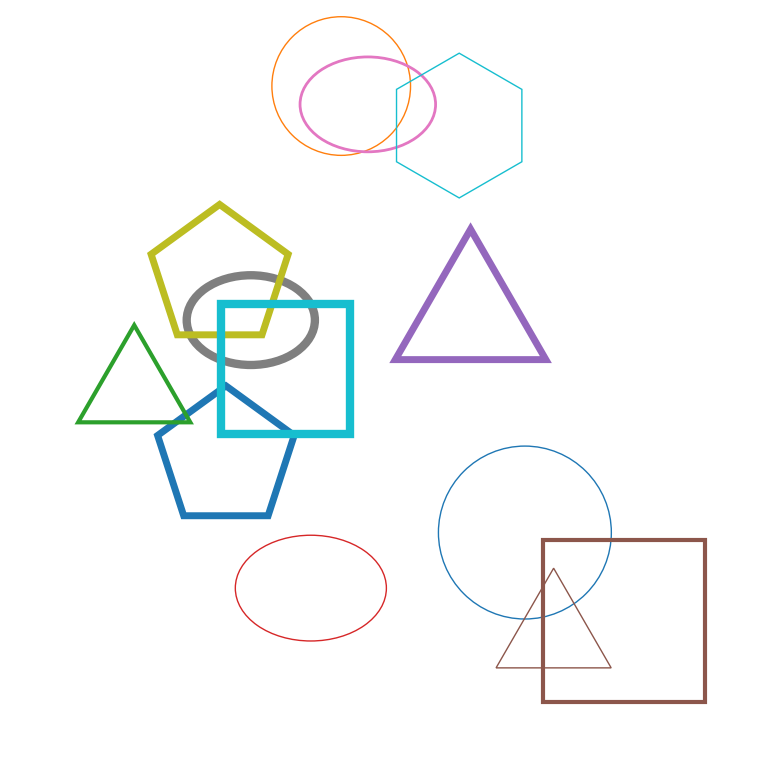[{"shape": "circle", "thickness": 0.5, "radius": 0.56, "center": [0.682, 0.308]}, {"shape": "pentagon", "thickness": 2.5, "radius": 0.47, "center": [0.293, 0.406]}, {"shape": "circle", "thickness": 0.5, "radius": 0.45, "center": [0.443, 0.888]}, {"shape": "triangle", "thickness": 1.5, "radius": 0.42, "center": [0.174, 0.494]}, {"shape": "oval", "thickness": 0.5, "radius": 0.49, "center": [0.404, 0.236]}, {"shape": "triangle", "thickness": 2.5, "radius": 0.56, "center": [0.611, 0.589]}, {"shape": "square", "thickness": 1.5, "radius": 0.53, "center": [0.811, 0.194]}, {"shape": "triangle", "thickness": 0.5, "radius": 0.43, "center": [0.719, 0.176]}, {"shape": "oval", "thickness": 1, "radius": 0.44, "center": [0.478, 0.864]}, {"shape": "oval", "thickness": 3, "radius": 0.42, "center": [0.326, 0.584]}, {"shape": "pentagon", "thickness": 2.5, "radius": 0.47, "center": [0.285, 0.641]}, {"shape": "square", "thickness": 3, "radius": 0.42, "center": [0.371, 0.521]}, {"shape": "hexagon", "thickness": 0.5, "radius": 0.47, "center": [0.596, 0.837]}]